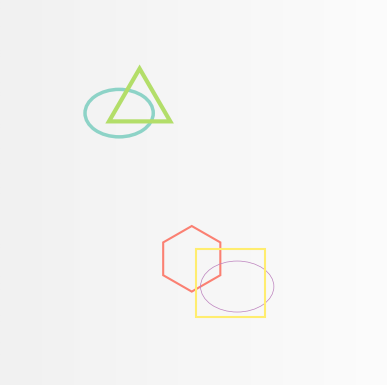[{"shape": "oval", "thickness": 2.5, "radius": 0.44, "center": [0.307, 0.706]}, {"shape": "hexagon", "thickness": 1.5, "radius": 0.43, "center": [0.495, 0.328]}, {"shape": "triangle", "thickness": 3, "radius": 0.46, "center": [0.36, 0.73]}, {"shape": "oval", "thickness": 0.5, "radius": 0.47, "center": [0.612, 0.256]}, {"shape": "square", "thickness": 1.5, "radius": 0.44, "center": [0.595, 0.266]}]